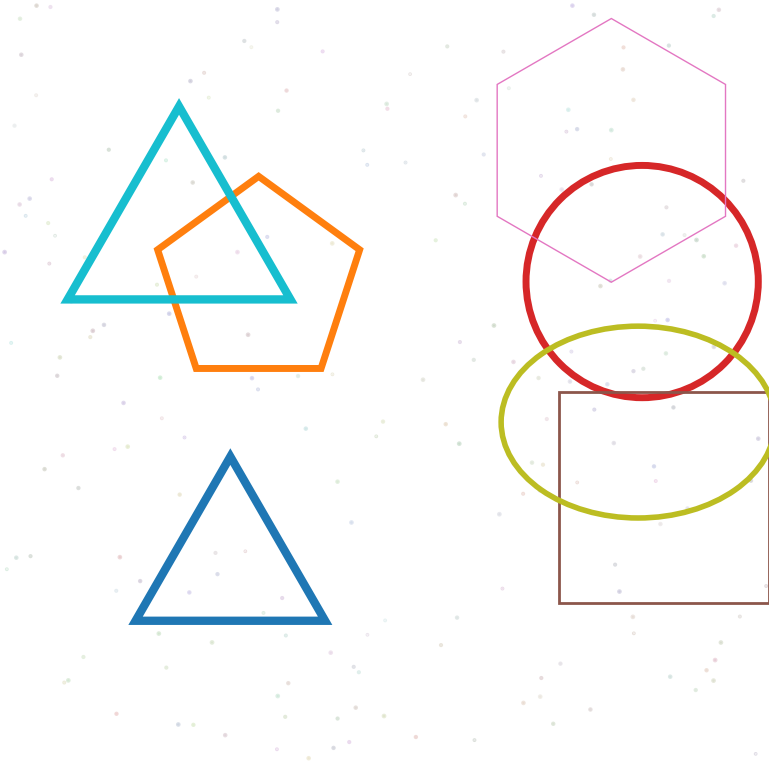[{"shape": "triangle", "thickness": 3, "radius": 0.71, "center": [0.299, 0.265]}, {"shape": "pentagon", "thickness": 2.5, "radius": 0.69, "center": [0.336, 0.633]}, {"shape": "circle", "thickness": 2.5, "radius": 0.75, "center": [0.834, 0.634]}, {"shape": "square", "thickness": 1, "radius": 0.68, "center": [0.863, 0.354]}, {"shape": "hexagon", "thickness": 0.5, "radius": 0.86, "center": [0.794, 0.805]}, {"shape": "oval", "thickness": 2, "radius": 0.89, "center": [0.829, 0.452]}, {"shape": "triangle", "thickness": 3, "radius": 0.84, "center": [0.233, 0.695]}]